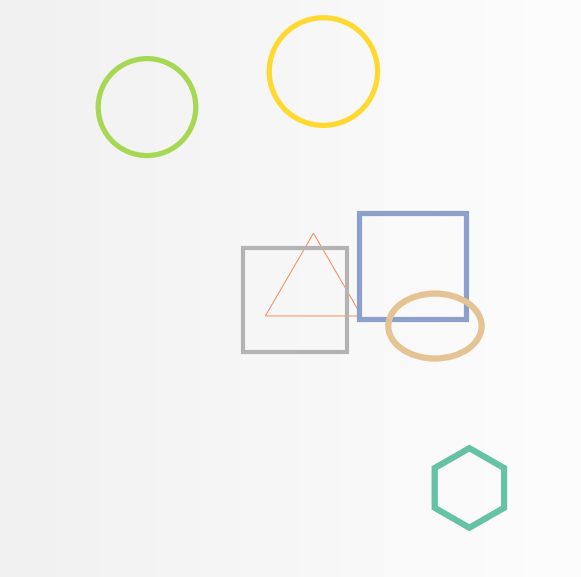[{"shape": "hexagon", "thickness": 3, "radius": 0.34, "center": [0.808, 0.154]}, {"shape": "triangle", "thickness": 0.5, "radius": 0.48, "center": [0.539, 0.5]}, {"shape": "square", "thickness": 2.5, "radius": 0.46, "center": [0.71, 0.539]}, {"shape": "circle", "thickness": 2.5, "radius": 0.42, "center": [0.253, 0.814]}, {"shape": "circle", "thickness": 2.5, "radius": 0.47, "center": [0.556, 0.875]}, {"shape": "oval", "thickness": 3, "radius": 0.4, "center": [0.748, 0.435]}, {"shape": "square", "thickness": 2, "radius": 0.45, "center": [0.507, 0.479]}]